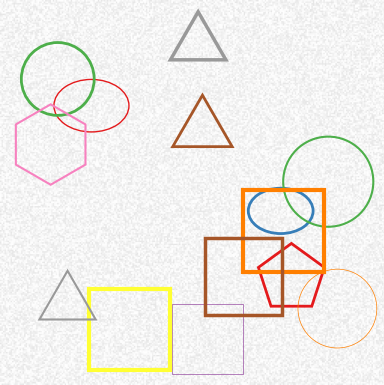[{"shape": "oval", "thickness": 1, "radius": 0.49, "center": [0.238, 0.726]}, {"shape": "pentagon", "thickness": 2, "radius": 0.45, "center": [0.757, 0.278]}, {"shape": "oval", "thickness": 2, "radius": 0.42, "center": [0.729, 0.452]}, {"shape": "circle", "thickness": 1.5, "radius": 0.59, "center": [0.853, 0.528]}, {"shape": "circle", "thickness": 2, "radius": 0.47, "center": [0.15, 0.795]}, {"shape": "square", "thickness": 0.5, "radius": 0.46, "center": [0.539, 0.119]}, {"shape": "circle", "thickness": 0.5, "radius": 0.51, "center": [0.876, 0.199]}, {"shape": "square", "thickness": 3, "radius": 0.53, "center": [0.736, 0.4]}, {"shape": "square", "thickness": 3, "radius": 0.53, "center": [0.336, 0.144]}, {"shape": "square", "thickness": 2.5, "radius": 0.5, "center": [0.632, 0.282]}, {"shape": "triangle", "thickness": 2, "radius": 0.45, "center": [0.526, 0.664]}, {"shape": "hexagon", "thickness": 1.5, "radius": 0.52, "center": [0.132, 0.625]}, {"shape": "triangle", "thickness": 2.5, "radius": 0.42, "center": [0.515, 0.886]}, {"shape": "triangle", "thickness": 1.5, "radius": 0.42, "center": [0.175, 0.212]}]